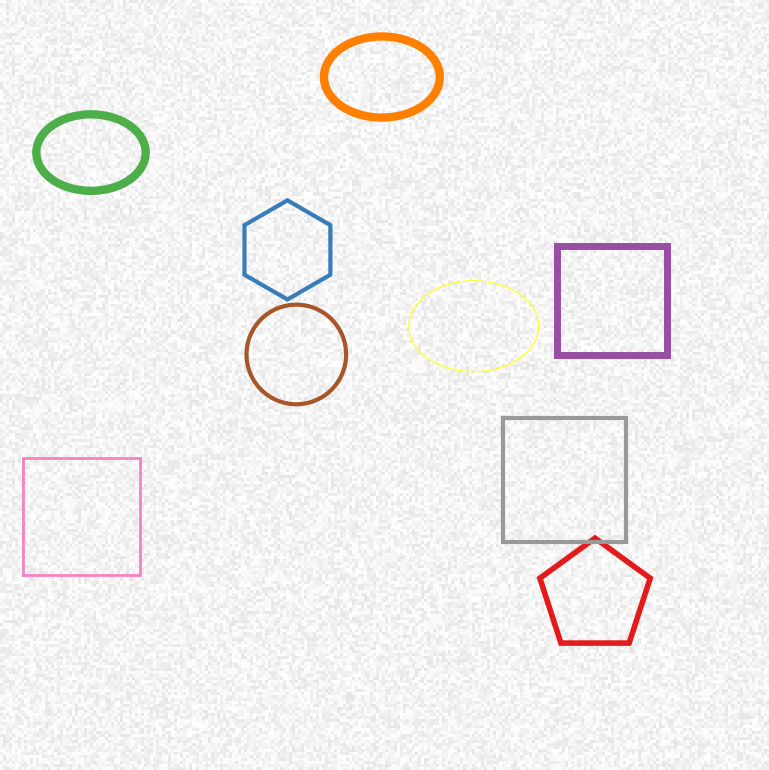[{"shape": "pentagon", "thickness": 2, "radius": 0.38, "center": [0.773, 0.226]}, {"shape": "hexagon", "thickness": 1.5, "radius": 0.32, "center": [0.373, 0.675]}, {"shape": "oval", "thickness": 3, "radius": 0.36, "center": [0.118, 0.802]}, {"shape": "square", "thickness": 2.5, "radius": 0.36, "center": [0.795, 0.61]}, {"shape": "oval", "thickness": 3, "radius": 0.38, "center": [0.496, 0.9]}, {"shape": "oval", "thickness": 0.5, "radius": 0.42, "center": [0.615, 0.576]}, {"shape": "circle", "thickness": 1.5, "radius": 0.32, "center": [0.385, 0.54]}, {"shape": "square", "thickness": 1, "radius": 0.38, "center": [0.106, 0.329]}, {"shape": "square", "thickness": 1.5, "radius": 0.4, "center": [0.733, 0.377]}]